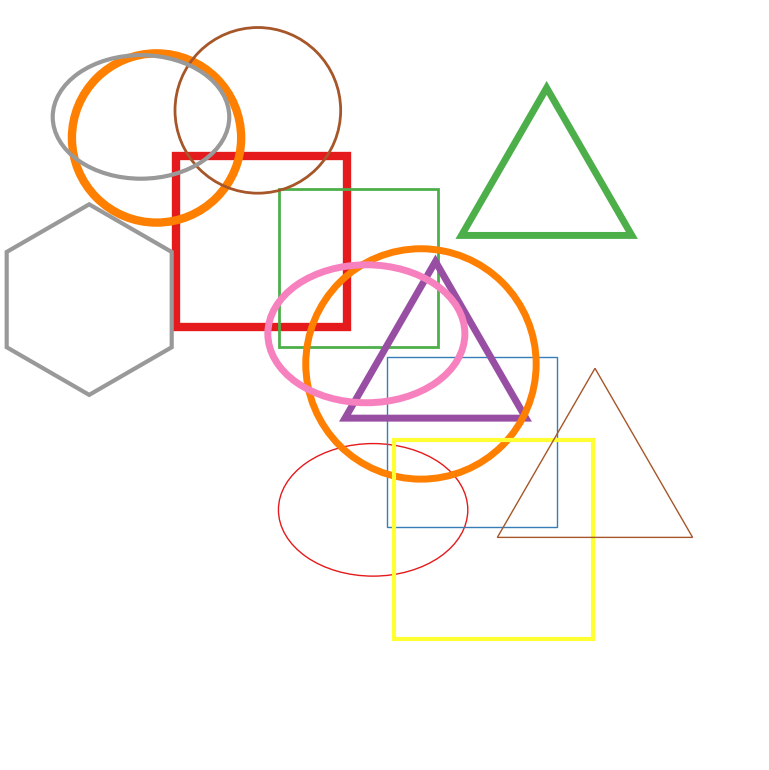[{"shape": "oval", "thickness": 0.5, "radius": 0.61, "center": [0.485, 0.338]}, {"shape": "square", "thickness": 3, "radius": 0.55, "center": [0.339, 0.686]}, {"shape": "square", "thickness": 0.5, "radius": 0.55, "center": [0.613, 0.426]}, {"shape": "triangle", "thickness": 2.5, "radius": 0.64, "center": [0.71, 0.758]}, {"shape": "square", "thickness": 1, "radius": 0.51, "center": [0.465, 0.652]}, {"shape": "triangle", "thickness": 2.5, "radius": 0.68, "center": [0.566, 0.525]}, {"shape": "circle", "thickness": 3, "radius": 0.55, "center": [0.203, 0.821]}, {"shape": "circle", "thickness": 2.5, "radius": 0.75, "center": [0.547, 0.527]}, {"shape": "square", "thickness": 1.5, "radius": 0.64, "center": [0.641, 0.299]}, {"shape": "triangle", "thickness": 0.5, "radius": 0.73, "center": [0.773, 0.375]}, {"shape": "circle", "thickness": 1, "radius": 0.54, "center": [0.335, 0.857]}, {"shape": "oval", "thickness": 2.5, "radius": 0.64, "center": [0.476, 0.567]}, {"shape": "hexagon", "thickness": 1.5, "radius": 0.62, "center": [0.116, 0.611]}, {"shape": "oval", "thickness": 1.5, "radius": 0.57, "center": [0.183, 0.848]}]